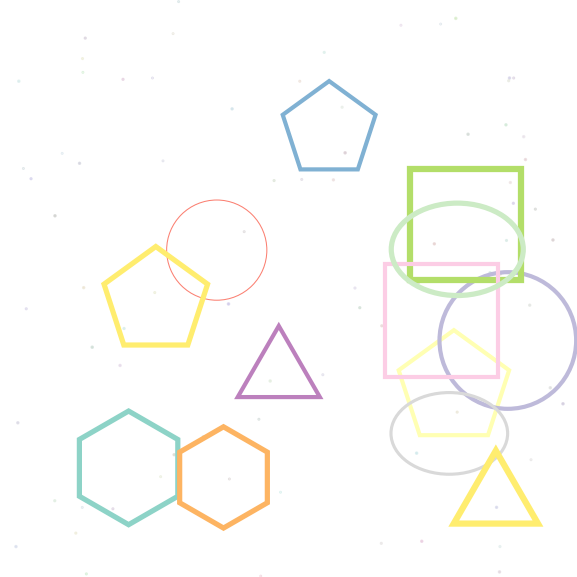[{"shape": "hexagon", "thickness": 2.5, "radius": 0.49, "center": [0.223, 0.189]}, {"shape": "pentagon", "thickness": 2, "radius": 0.5, "center": [0.786, 0.327]}, {"shape": "circle", "thickness": 2, "radius": 0.59, "center": [0.879, 0.41]}, {"shape": "circle", "thickness": 0.5, "radius": 0.43, "center": [0.375, 0.566]}, {"shape": "pentagon", "thickness": 2, "radius": 0.42, "center": [0.57, 0.774]}, {"shape": "hexagon", "thickness": 2.5, "radius": 0.44, "center": [0.387, 0.172]}, {"shape": "square", "thickness": 3, "radius": 0.48, "center": [0.807, 0.611]}, {"shape": "square", "thickness": 2, "radius": 0.49, "center": [0.765, 0.445]}, {"shape": "oval", "thickness": 1.5, "radius": 0.51, "center": [0.778, 0.249]}, {"shape": "triangle", "thickness": 2, "radius": 0.41, "center": [0.483, 0.353]}, {"shape": "oval", "thickness": 2.5, "radius": 0.57, "center": [0.792, 0.567]}, {"shape": "triangle", "thickness": 3, "radius": 0.42, "center": [0.859, 0.135]}, {"shape": "pentagon", "thickness": 2.5, "radius": 0.47, "center": [0.27, 0.478]}]